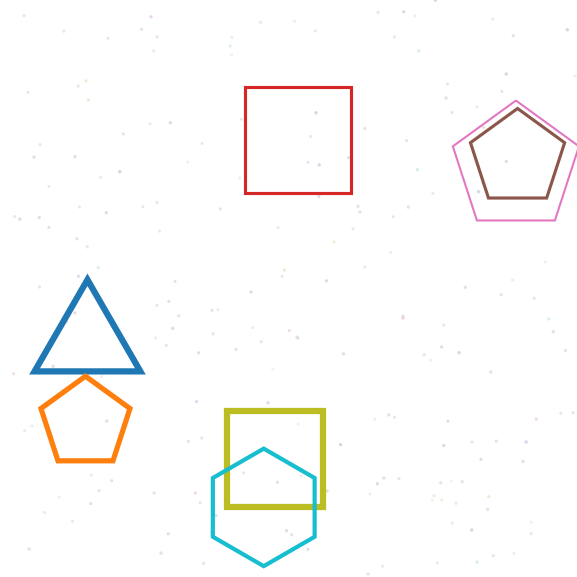[{"shape": "triangle", "thickness": 3, "radius": 0.53, "center": [0.151, 0.409]}, {"shape": "pentagon", "thickness": 2.5, "radius": 0.41, "center": [0.148, 0.267]}, {"shape": "square", "thickness": 1.5, "radius": 0.46, "center": [0.516, 0.757]}, {"shape": "pentagon", "thickness": 1.5, "radius": 0.43, "center": [0.896, 0.726]}, {"shape": "pentagon", "thickness": 1, "radius": 0.57, "center": [0.893, 0.71]}, {"shape": "square", "thickness": 3, "radius": 0.42, "center": [0.476, 0.205]}, {"shape": "hexagon", "thickness": 2, "radius": 0.51, "center": [0.457, 0.121]}]